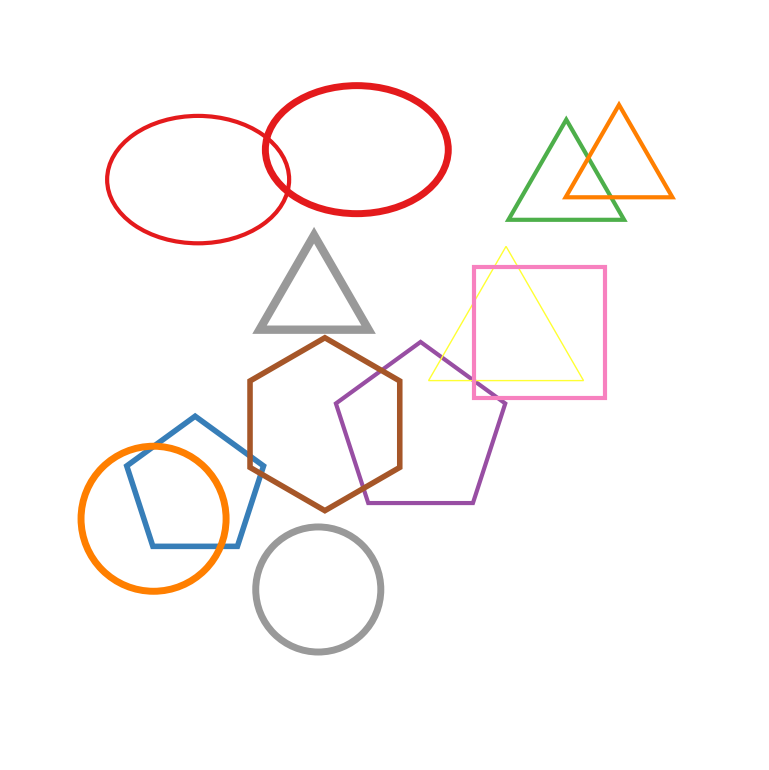[{"shape": "oval", "thickness": 1.5, "radius": 0.59, "center": [0.257, 0.767]}, {"shape": "oval", "thickness": 2.5, "radius": 0.59, "center": [0.463, 0.806]}, {"shape": "pentagon", "thickness": 2, "radius": 0.47, "center": [0.253, 0.366]}, {"shape": "triangle", "thickness": 1.5, "radius": 0.43, "center": [0.735, 0.758]}, {"shape": "pentagon", "thickness": 1.5, "radius": 0.58, "center": [0.546, 0.44]}, {"shape": "triangle", "thickness": 1.5, "radius": 0.4, "center": [0.804, 0.784]}, {"shape": "circle", "thickness": 2.5, "radius": 0.47, "center": [0.199, 0.326]}, {"shape": "triangle", "thickness": 0.5, "radius": 0.58, "center": [0.657, 0.564]}, {"shape": "hexagon", "thickness": 2, "radius": 0.56, "center": [0.422, 0.449]}, {"shape": "square", "thickness": 1.5, "radius": 0.42, "center": [0.7, 0.568]}, {"shape": "triangle", "thickness": 3, "radius": 0.41, "center": [0.408, 0.613]}, {"shape": "circle", "thickness": 2.5, "radius": 0.41, "center": [0.413, 0.234]}]